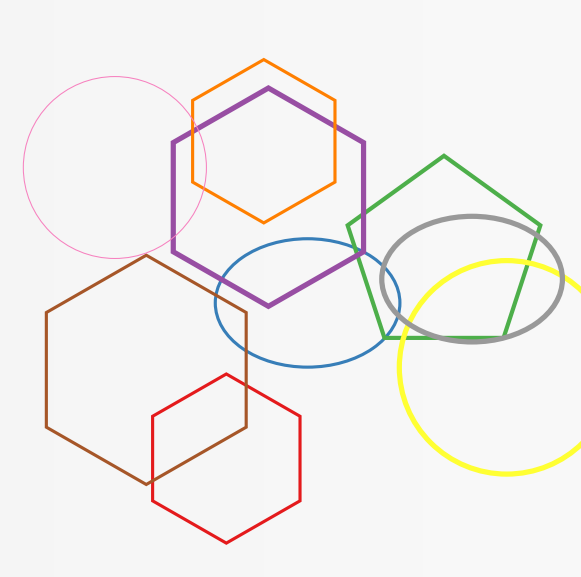[{"shape": "hexagon", "thickness": 1.5, "radius": 0.73, "center": [0.389, 0.205]}, {"shape": "oval", "thickness": 1.5, "radius": 0.79, "center": [0.529, 0.475]}, {"shape": "pentagon", "thickness": 2, "radius": 0.87, "center": [0.764, 0.555]}, {"shape": "hexagon", "thickness": 2.5, "radius": 0.95, "center": [0.462, 0.658]}, {"shape": "hexagon", "thickness": 1.5, "radius": 0.71, "center": [0.454, 0.755]}, {"shape": "circle", "thickness": 2.5, "radius": 0.92, "center": [0.872, 0.363]}, {"shape": "hexagon", "thickness": 1.5, "radius": 0.99, "center": [0.252, 0.359]}, {"shape": "circle", "thickness": 0.5, "radius": 0.79, "center": [0.198, 0.709]}, {"shape": "oval", "thickness": 2.5, "radius": 0.78, "center": [0.812, 0.516]}]